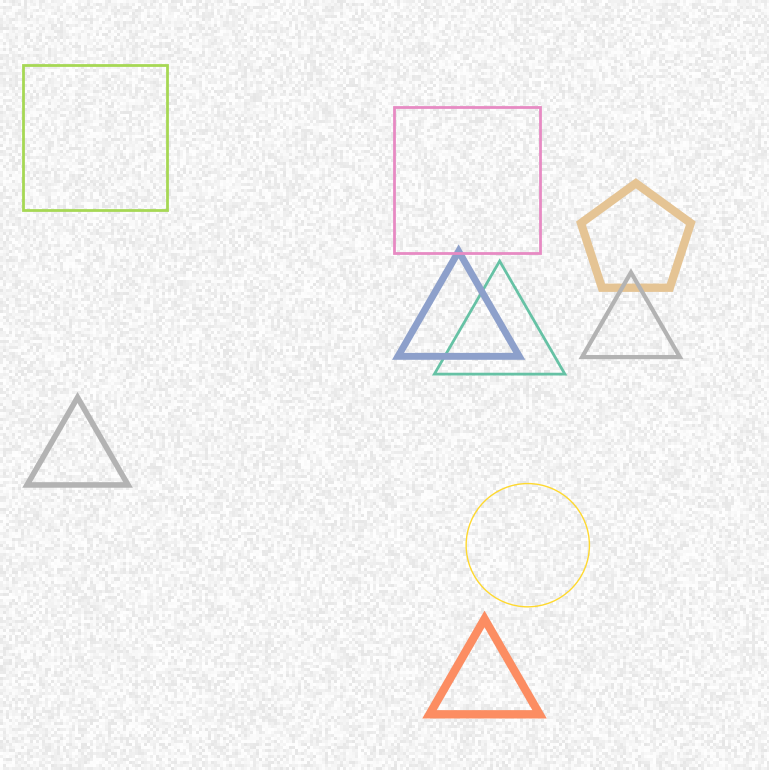[{"shape": "triangle", "thickness": 1, "radius": 0.49, "center": [0.649, 0.563]}, {"shape": "triangle", "thickness": 3, "radius": 0.41, "center": [0.629, 0.114]}, {"shape": "triangle", "thickness": 2.5, "radius": 0.45, "center": [0.596, 0.583]}, {"shape": "square", "thickness": 1, "radius": 0.48, "center": [0.606, 0.766]}, {"shape": "square", "thickness": 1, "radius": 0.47, "center": [0.124, 0.821]}, {"shape": "circle", "thickness": 0.5, "radius": 0.4, "center": [0.685, 0.292]}, {"shape": "pentagon", "thickness": 3, "radius": 0.37, "center": [0.826, 0.687]}, {"shape": "triangle", "thickness": 2, "radius": 0.38, "center": [0.101, 0.408]}, {"shape": "triangle", "thickness": 1.5, "radius": 0.37, "center": [0.819, 0.573]}]